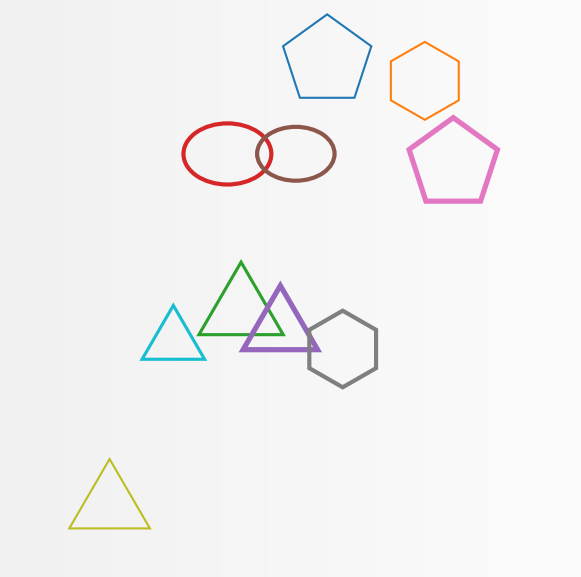[{"shape": "pentagon", "thickness": 1, "radius": 0.4, "center": [0.563, 0.894]}, {"shape": "hexagon", "thickness": 1, "radius": 0.34, "center": [0.731, 0.859]}, {"shape": "triangle", "thickness": 1.5, "radius": 0.42, "center": [0.415, 0.461]}, {"shape": "oval", "thickness": 2, "radius": 0.38, "center": [0.391, 0.733]}, {"shape": "triangle", "thickness": 2.5, "radius": 0.37, "center": [0.482, 0.431]}, {"shape": "oval", "thickness": 2, "radius": 0.33, "center": [0.509, 0.733]}, {"shape": "pentagon", "thickness": 2.5, "radius": 0.4, "center": [0.78, 0.715]}, {"shape": "hexagon", "thickness": 2, "radius": 0.33, "center": [0.59, 0.395]}, {"shape": "triangle", "thickness": 1, "radius": 0.4, "center": [0.189, 0.124]}, {"shape": "triangle", "thickness": 1.5, "radius": 0.31, "center": [0.298, 0.408]}]